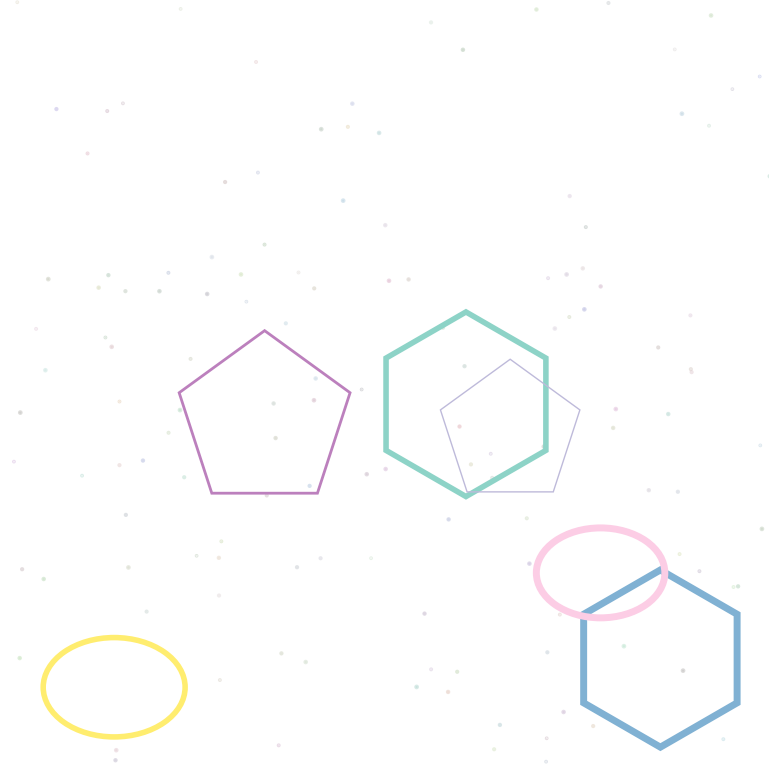[{"shape": "hexagon", "thickness": 2, "radius": 0.6, "center": [0.605, 0.475]}, {"shape": "pentagon", "thickness": 0.5, "radius": 0.48, "center": [0.663, 0.438]}, {"shape": "hexagon", "thickness": 2.5, "radius": 0.58, "center": [0.858, 0.145]}, {"shape": "oval", "thickness": 2.5, "radius": 0.42, "center": [0.78, 0.256]}, {"shape": "pentagon", "thickness": 1, "radius": 0.58, "center": [0.344, 0.454]}, {"shape": "oval", "thickness": 2, "radius": 0.46, "center": [0.148, 0.107]}]